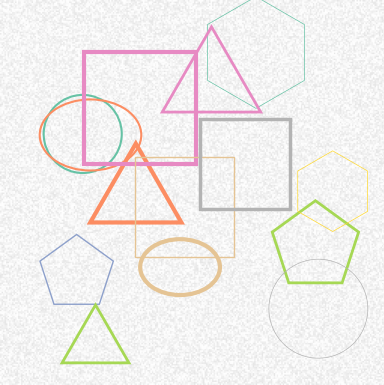[{"shape": "circle", "thickness": 1.5, "radius": 0.51, "center": [0.215, 0.652]}, {"shape": "hexagon", "thickness": 0.5, "radius": 0.73, "center": [0.665, 0.864]}, {"shape": "oval", "thickness": 1.5, "radius": 0.66, "center": [0.235, 0.649]}, {"shape": "triangle", "thickness": 3, "radius": 0.68, "center": [0.353, 0.49]}, {"shape": "pentagon", "thickness": 1, "radius": 0.5, "center": [0.199, 0.291]}, {"shape": "triangle", "thickness": 2, "radius": 0.74, "center": [0.549, 0.783]}, {"shape": "square", "thickness": 3, "radius": 0.73, "center": [0.363, 0.72]}, {"shape": "triangle", "thickness": 2, "radius": 0.5, "center": [0.248, 0.108]}, {"shape": "pentagon", "thickness": 2, "radius": 0.59, "center": [0.819, 0.361]}, {"shape": "hexagon", "thickness": 0.5, "radius": 0.52, "center": [0.864, 0.503]}, {"shape": "square", "thickness": 1, "radius": 0.64, "center": [0.478, 0.463]}, {"shape": "oval", "thickness": 3, "radius": 0.52, "center": [0.468, 0.306]}, {"shape": "square", "thickness": 2.5, "radius": 0.58, "center": [0.636, 0.573]}, {"shape": "circle", "thickness": 0.5, "radius": 0.64, "center": [0.827, 0.198]}]